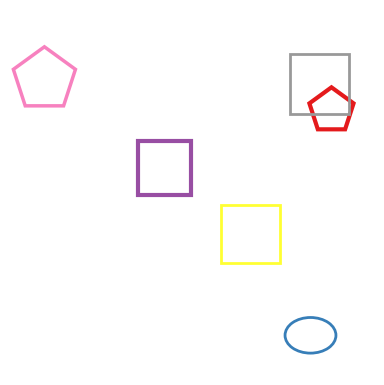[{"shape": "pentagon", "thickness": 3, "radius": 0.3, "center": [0.861, 0.713]}, {"shape": "oval", "thickness": 2, "radius": 0.33, "center": [0.806, 0.129]}, {"shape": "square", "thickness": 3, "radius": 0.34, "center": [0.427, 0.564]}, {"shape": "square", "thickness": 2, "radius": 0.38, "center": [0.651, 0.392]}, {"shape": "pentagon", "thickness": 2.5, "radius": 0.42, "center": [0.115, 0.794]}, {"shape": "square", "thickness": 2, "radius": 0.39, "center": [0.83, 0.781]}]